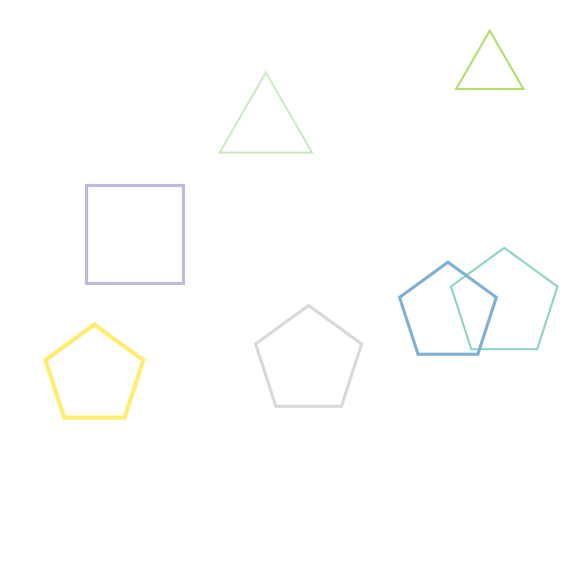[{"shape": "pentagon", "thickness": 1, "radius": 0.48, "center": [0.873, 0.473]}, {"shape": "square", "thickness": 1.5, "radius": 0.42, "center": [0.233, 0.594]}, {"shape": "pentagon", "thickness": 1.5, "radius": 0.44, "center": [0.776, 0.457]}, {"shape": "triangle", "thickness": 1, "radius": 0.34, "center": [0.848, 0.879]}, {"shape": "pentagon", "thickness": 1.5, "radius": 0.48, "center": [0.534, 0.374]}, {"shape": "triangle", "thickness": 1, "radius": 0.46, "center": [0.46, 0.781]}, {"shape": "pentagon", "thickness": 2, "radius": 0.45, "center": [0.163, 0.348]}]